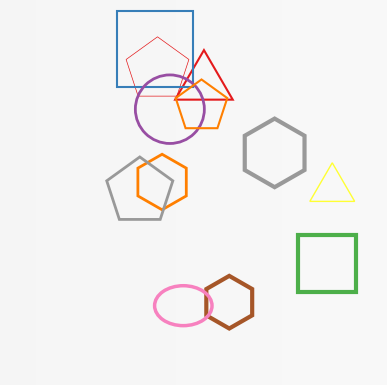[{"shape": "triangle", "thickness": 1.5, "radius": 0.43, "center": [0.526, 0.784]}, {"shape": "pentagon", "thickness": 0.5, "radius": 0.43, "center": [0.406, 0.819]}, {"shape": "square", "thickness": 1.5, "radius": 0.49, "center": [0.401, 0.873]}, {"shape": "square", "thickness": 3, "radius": 0.37, "center": [0.844, 0.315]}, {"shape": "circle", "thickness": 2, "radius": 0.45, "center": [0.438, 0.716]}, {"shape": "pentagon", "thickness": 1.5, "radius": 0.35, "center": [0.52, 0.724]}, {"shape": "hexagon", "thickness": 2, "radius": 0.36, "center": [0.418, 0.527]}, {"shape": "triangle", "thickness": 1, "radius": 0.33, "center": [0.857, 0.51]}, {"shape": "hexagon", "thickness": 3, "radius": 0.34, "center": [0.592, 0.215]}, {"shape": "oval", "thickness": 2.5, "radius": 0.37, "center": [0.473, 0.206]}, {"shape": "pentagon", "thickness": 2, "radius": 0.45, "center": [0.361, 0.503]}, {"shape": "hexagon", "thickness": 3, "radius": 0.45, "center": [0.709, 0.603]}]